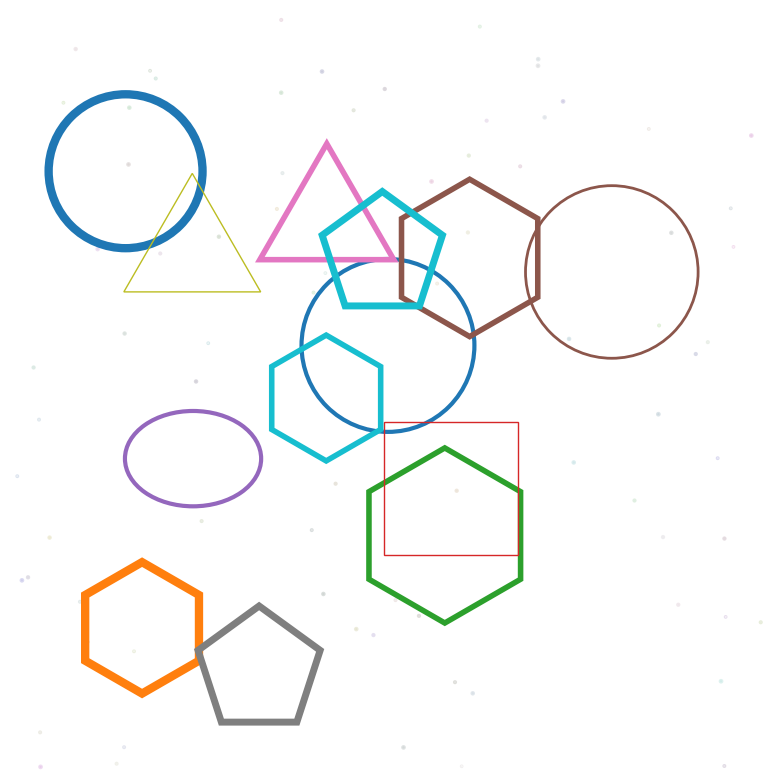[{"shape": "circle", "thickness": 1.5, "radius": 0.56, "center": [0.504, 0.551]}, {"shape": "circle", "thickness": 3, "radius": 0.5, "center": [0.163, 0.778]}, {"shape": "hexagon", "thickness": 3, "radius": 0.43, "center": [0.185, 0.185]}, {"shape": "hexagon", "thickness": 2, "radius": 0.57, "center": [0.578, 0.305]}, {"shape": "square", "thickness": 0.5, "radius": 0.43, "center": [0.585, 0.365]}, {"shape": "oval", "thickness": 1.5, "radius": 0.44, "center": [0.251, 0.404]}, {"shape": "circle", "thickness": 1, "radius": 0.56, "center": [0.795, 0.647]}, {"shape": "hexagon", "thickness": 2, "radius": 0.51, "center": [0.61, 0.665]}, {"shape": "triangle", "thickness": 2, "radius": 0.5, "center": [0.424, 0.713]}, {"shape": "pentagon", "thickness": 2.5, "radius": 0.42, "center": [0.337, 0.13]}, {"shape": "triangle", "thickness": 0.5, "radius": 0.51, "center": [0.25, 0.672]}, {"shape": "pentagon", "thickness": 2.5, "radius": 0.41, "center": [0.497, 0.669]}, {"shape": "hexagon", "thickness": 2, "radius": 0.41, "center": [0.424, 0.483]}]